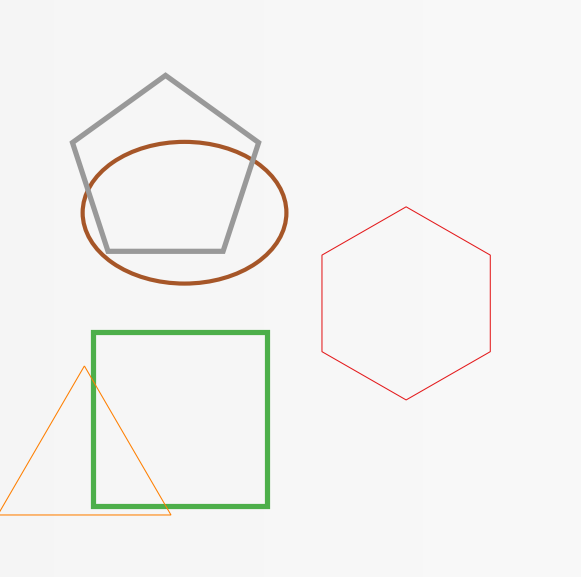[{"shape": "hexagon", "thickness": 0.5, "radius": 0.84, "center": [0.699, 0.474]}, {"shape": "square", "thickness": 2.5, "radius": 0.75, "center": [0.31, 0.274]}, {"shape": "triangle", "thickness": 0.5, "radius": 0.86, "center": [0.145, 0.193]}, {"shape": "oval", "thickness": 2, "radius": 0.88, "center": [0.317, 0.631]}, {"shape": "pentagon", "thickness": 2.5, "radius": 0.84, "center": [0.285, 0.7]}]